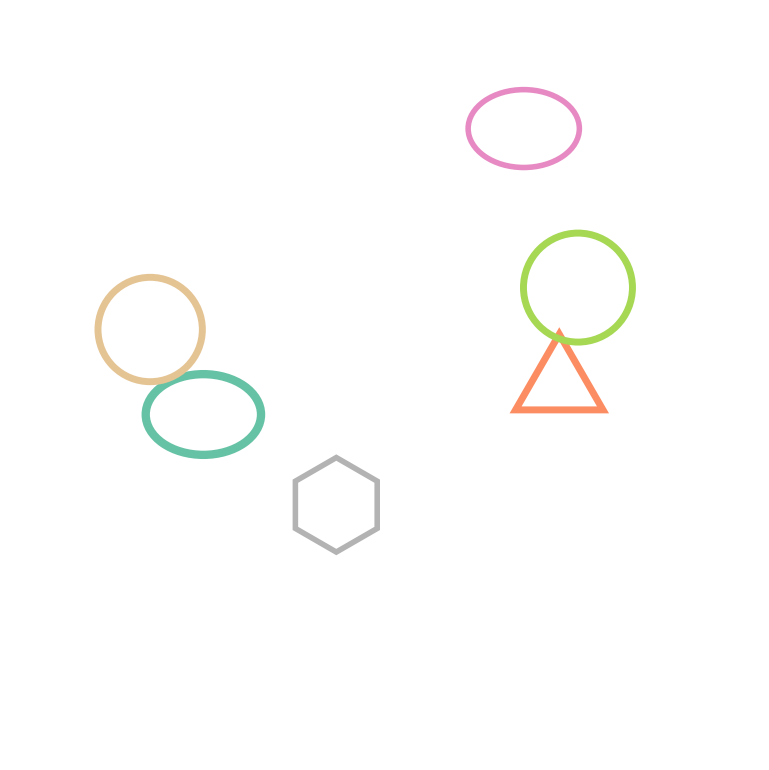[{"shape": "oval", "thickness": 3, "radius": 0.37, "center": [0.264, 0.462]}, {"shape": "triangle", "thickness": 2.5, "radius": 0.33, "center": [0.726, 0.5]}, {"shape": "oval", "thickness": 2, "radius": 0.36, "center": [0.68, 0.833]}, {"shape": "circle", "thickness": 2.5, "radius": 0.35, "center": [0.751, 0.627]}, {"shape": "circle", "thickness": 2.5, "radius": 0.34, "center": [0.195, 0.572]}, {"shape": "hexagon", "thickness": 2, "radius": 0.31, "center": [0.437, 0.344]}]